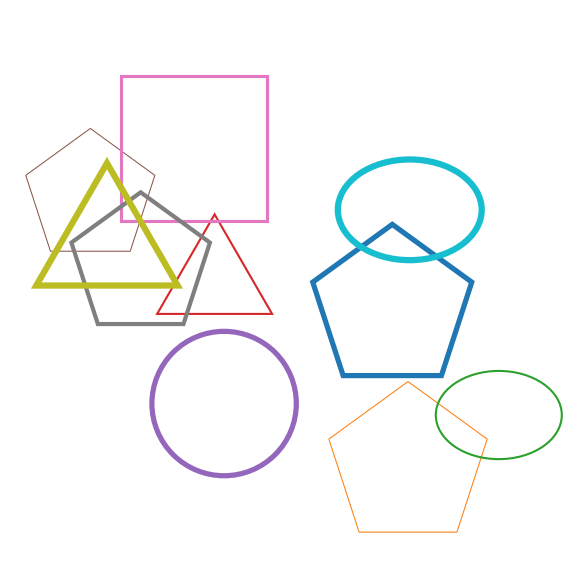[{"shape": "pentagon", "thickness": 2.5, "radius": 0.72, "center": [0.679, 0.466]}, {"shape": "pentagon", "thickness": 0.5, "radius": 0.72, "center": [0.707, 0.194]}, {"shape": "oval", "thickness": 1, "radius": 0.55, "center": [0.864, 0.28]}, {"shape": "triangle", "thickness": 1, "radius": 0.57, "center": [0.372, 0.513]}, {"shape": "circle", "thickness": 2.5, "radius": 0.63, "center": [0.388, 0.3]}, {"shape": "pentagon", "thickness": 0.5, "radius": 0.59, "center": [0.156, 0.659]}, {"shape": "square", "thickness": 1.5, "radius": 0.63, "center": [0.336, 0.742]}, {"shape": "pentagon", "thickness": 2, "radius": 0.63, "center": [0.244, 0.54]}, {"shape": "triangle", "thickness": 3, "radius": 0.71, "center": [0.185, 0.575]}, {"shape": "oval", "thickness": 3, "radius": 0.62, "center": [0.71, 0.636]}]